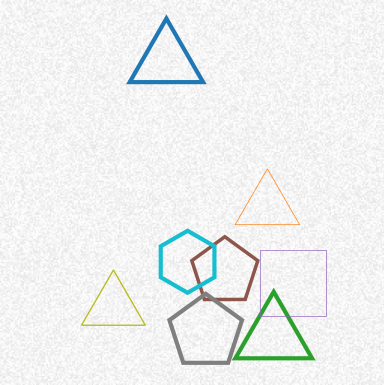[{"shape": "triangle", "thickness": 3, "radius": 0.55, "center": [0.432, 0.842]}, {"shape": "triangle", "thickness": 0.5, "radius": 0.48, "center": [0.695, 0.465]}, {"shape": "triangle", "thickness": 3, "radius": 0.58, "center": [0.711, 0.127]}, {"shape": "square", "thickness": 0.5, "radius": 0.43, "center": [0.76, 0.264]}, {"shape": "pentagon", "thickness": 2.5, "radius": 0.45, "center": [0.584, 0.295]}, {"shape": "pentagon", "thickness": 3, "radius": 0.5, "center": [0.534, 0.138]}, {"shape": "triangle", "thickness": 1, "radius": 0.48, "center": [0.295, 0.203]}, {"shape": "hexagon", "thickness": 3, "radius": 0.4, "center": [0.487, 0.32]}]